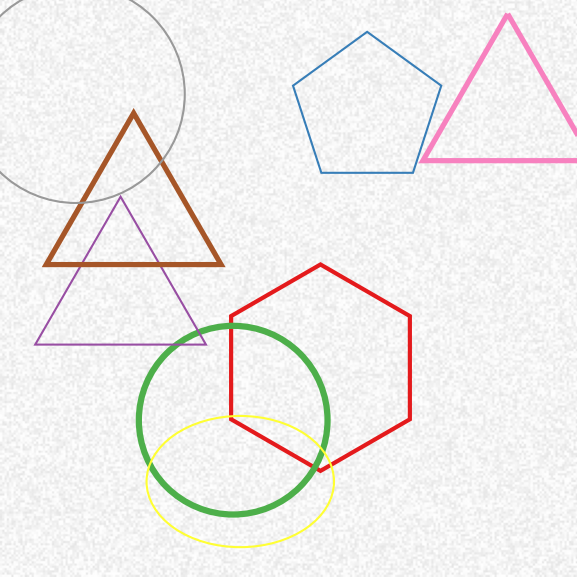[{"shape": "hexagon", "thickness": 2, "radius": 0.89, "center": [0.555, 0.362]}, {"shape": "pentagon", "thickness": 1, "radius": 0.67, "center": [0.636, 0.809]}, {"shape": "circle", "thickness": 3, "radius": 0.82, "center": [0.404, 0.272]}, {"shape": "triangle", "thickness": 1, "radius": 0.85, "center": [0.209, 0.488]}, {"shape": "oval", "thickness": 1, "radius": 0.81, "center": [0.416, 0.165]}, {"shape": "triangle", "thickness": 2.5, "radius": 0.87, "center": [0.231, 0.628]}, {"shape": "triangle", "thickness": 2.5, "radius": 0.85, "center": [0.879, 0.806]}, {"shape": "circle", "thickness": 1, "radius": 0.94, "center": [0.132, 0.836]}]